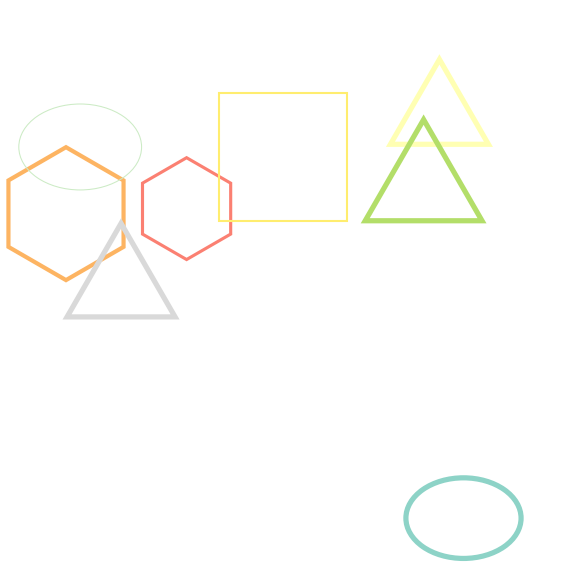[{"shape": "oval", "thickness": 2.5, "radius": 0.5, "center": [0.803, 0.102]}, {"shape": "triangle", "thickness": 2.5, "radius": 0.49, "center": [0.761, 0.798]}, {"shape": "hexagon", "thickness": 1.5, "radius": 0.44, "center": [0.323, 0.638]}, {"shape": "hexagon", "thickness": 2, "radius": 0.58, "center": [0.114, 0.629]}, {"shape": "triangle", "thickness": 2.5, "radius": 0.58, "center": [0.734, 0.675]}, {"shape": "triangle", "thickness": 2.5, "radius": 0.54, "center": [0.21, 0.504]}, {"shape": "oval", "thickness": 0.5, "radius": 0.53, "center": [0.139, 0.745]}, {"shape": "square", "thickness": 1, "radius": 0.55, "center": [0.49, 0.727]}]